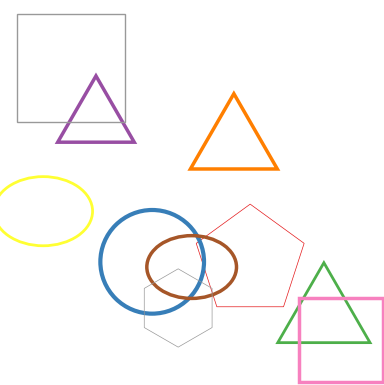[{"shape": "pentagon", "thickness": 0.5, "radius": 0.74, "center": [0.65, 0.322]}, {"shape": "circle", "thickness": 3, "radius": 0.67, "center": [0.395, 0.32]}, {"shape": "triangle", "thickness": 2, "radius": 0.69, "center": [0.841, 0.179]}, {"shape": "triangle", "thickness": 2.5, "radius": 0.57, "center": [0.249, 0.688]}, {"shape": "triangle", "thickness": 2.5, "radius": 0.65, "center": [0.607, 0.626]}, {"shape": "oval", "thickness": 2, "radius": 0.64, "center": [0.112, 0.451]}, {"shape": "oval", "thickness": 2.5, "radius": 0.58, "center": [0.498, 0.306]}, {"shape": "square", "thickness": 2.5, "radius": 0.54, "center": [0.886, 0.118]}, {"shape": "hexagon", "thickness": 0.5, "radius": 0.51, "center": [0.463, 0.2]}, {"shape": "square", "thickness": 1, "radius": 0.7, "center": [0.185, 0.824]}]